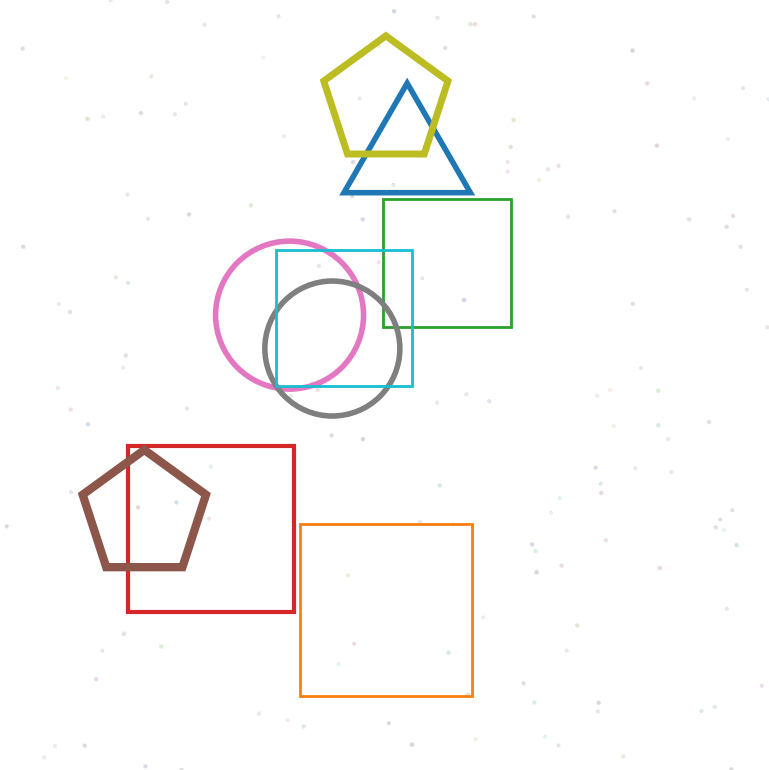[{"shape": "triangle", "thickness": 2, "radius": 0.47, "center": [0.529, 0.797]}, {"shape": "square", "thickness": 1, "radius": 0.56, "center": [0.501, 0.208]}, {"shape": "square", "thickness": 1, "radius": 0.42, "center": [0.581, 0.659]}, {"shape": "square", "thickness": 1.5, "radius": 0.54, "center": [0.274, 0.313]}, {"shape": "pentagon", "thickness": 3, "radius": 0.42, "center": [0.187, 0.332]}, {"shape": "circle", "thickness": 2, "radius": 0.48, "center": [0.376, 0.591]}, {"shape": "circle", "thickness": 2, "radius": 0.44, "center": [0.432, 0.547]}, {"shape": "pentagon", "thickness": 2.5, "radius": 0.42, "center": [0.501, 0.869]}, {"shape": "square", "thickness": 1, "radius": 0.44, "center": [0.447, 0.587]}]